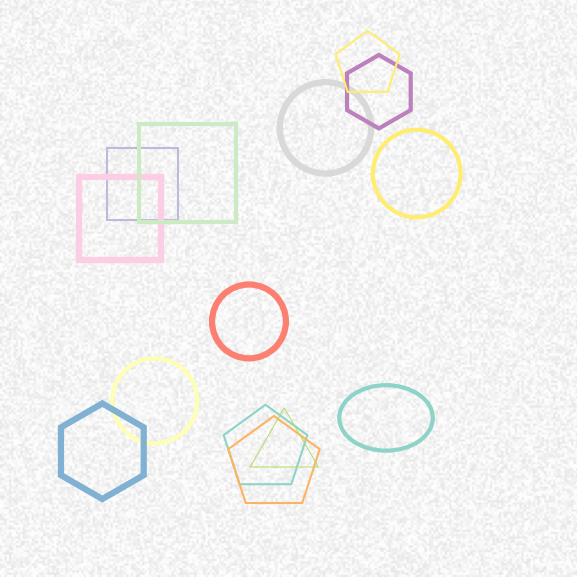[{"shape": "oval", "thickness": 2, "radius": 0.4, "center": [0.668, 0.275]}, {"shape": "pentagon", "thickness": 1, "radius": 0.38, "center": [0.46, 0.222]}, {"shape": "circle", "thickness": 2, "radius": 0.37, "center": [0.268, 0.305]}, {"shape": "square", "thickness": 1, "radius": 0.31, "center": [0.246, 0.681]}, {"shape": "circle", "thickness": 3, "radius": 0.32, "center": [0.431, 0.443]}, {"shape": "hexagon", "thickness": 3, "radius": 0.41, "center": [0.177, 0.218]}, {"shape": "pentagon", "thickness": 1, "radius": 0.42, "center": [0.474, 0.196]}, {"shape": "triangle", "thickness": 0.5, "radius": 0.34, "center": [0.492, 0.225]}, {"shape": "square", "thickness": 3, "radius": 0.36, "center": [0.208, 0.621]}, {"shape": "circle", "thickness": 3, "radius": 0.4, "center": [0.564, 0.778]}, {"shape": "hexagon", "thickness": 2, "radius": 0.32, "center": [0.656, 0.84]}, {"shape": "square", "thickness": 2, "radius": 0.42, "center": [0.325, 0.7]}, {"shape": "pentagon", "thickness": 1, "radius": 0.29, "center": [0.637, 0.887]}, {"shape": "circle", "thickness": 2, "radius": 0.38, "center": [0.722, 0.699]}]